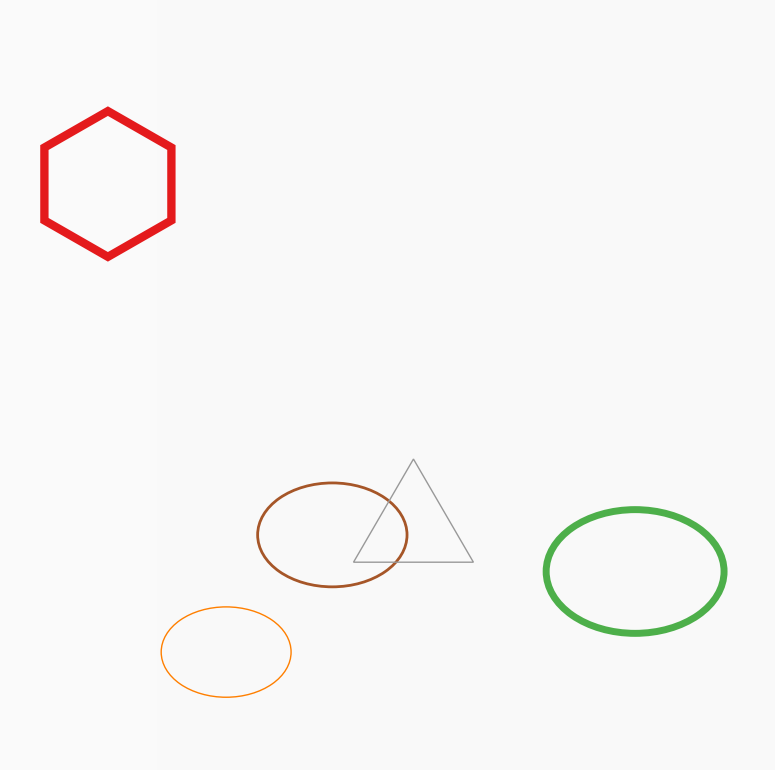[{"shape": "hexagon", "thickness": 3, "radius": 0.47, "center": [0.139, 0.761]}, {"shape": "oval", "thickness": 2.5, "radius": 0.57, "center": [0.82, 0.258]}, {"shape": "oval", "thickness": 0.5, "radius": 0.42, "center": [0.292, 0.153]}, {"shape": "oval", "thickness": 1, "radius": 0.48, "center": [0.429, 0.305]}, {"shape": "triangle", "thickness": 0.5, "radius": 0.45, "center": [0.533, 0.315]}]